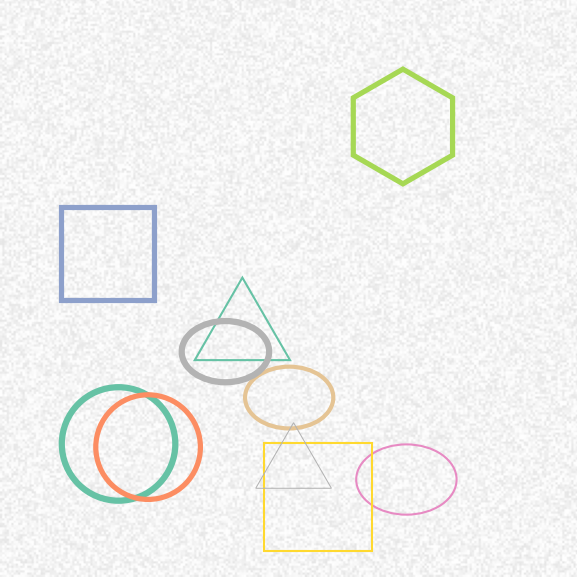[{"shape": "triangle", "thickness": 1, "radius": 0.48, "center": [0.42, 0.423]}, {"shape": "circle", "thickness": 3, "radius": 0.49, "center": [0.205, 0.23]}, {"shape": "circle", "thickness": 2.5, "radius": 0.45, "center": [0.256, 0.225]}, {"shape": "square", "thickness": 2.5, "radius": 0.4, "center": [0.186, 0.56]}, {"shape": "oval", "thickness": 1, "radius": 0.43, "center": [0.704, 0.169]}, {"shape": "hexagon", "thickness": 2.5, "radius": 0.5, "center": [0.698, 0.78]}, {"shape": "square", "thickness": 1, "radius": 0.47, "center": [0.551, 0.139]}, {"shape": "oval", "thickness": 2, "radius": 0.38, "center": [0.501, 0.311]}, {"shape": "triangle", "thickness": 0.5, "radius": 0.38, "center": [0.508, 0.191]}, {"shape": "oval", "thickness": 3, "radius": 0.38, "center": [0.39, 0.39]}]